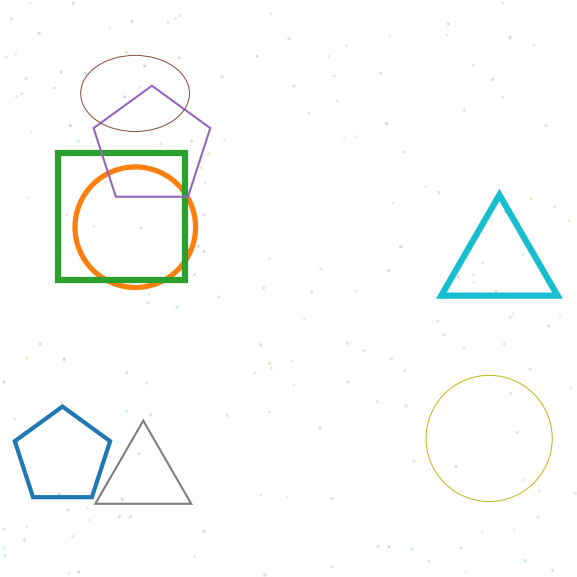[{"shape": "pentagon", "thickness": 2, "radius": 0.43, "center": [0.108, 0.208]}, {"shape": "circle", "thickness": 2.5, "radius": 0.52, "center": [0.234, 0.606]}, {"shape": "square", "thickness": 3, "radius": 0.55, "center": [0.21, 0.624]}, {"shape": "pentagon", "thickness": 1, "radius": 0.53, "center": [0.263, 0.744]}, {"shape": "oval", "thickness": 0.5, "radius": 0.47, "center": [0.234, 0.837]}, {"shape": "triangle", "thickness": 1, "radius": 0.48, "center": [0.248, 0.175]}, {"shape": "circle", "thickness": 0.5, "radius": 0.55, "center": [0.847, 0.24]}, {"shape": "triangle", "thickness": 3, "radius": 0.58, "center": [0.865, 0.545]}]